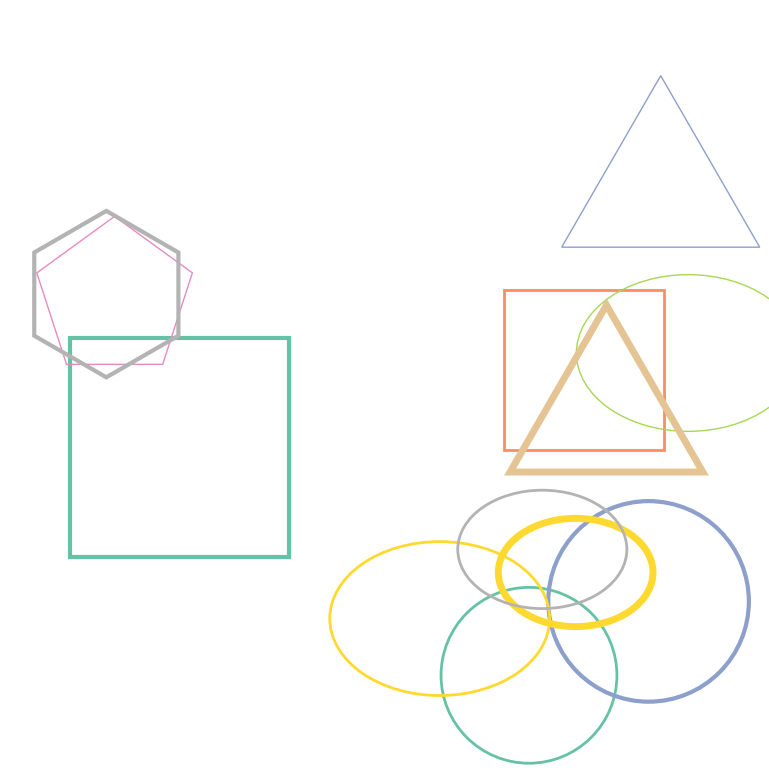[{"shape": "circle", "thickness": 1, "radius": 0.57, "center": [0.687, 0.123]}, {"shape": "square", "thickness": 1.5, "radius": 0.71, "center": [0.233, 0.419]}, {"shape": "square", "thickness": 1, "radius": 0.52, "center": [0.758, 0.519]}, {"shape": "triangle", "thickness": 0.5, "radius": 0.74, "center": [0.858, 0.753]}, {"shape": "circle", "thickness": 1.5, "radius": 0.65, "center": [0.842, 0.219]}, {"shape": "pentagon", "thickness": 0.5, "radius": 0.53, "center": [0.149, 0.613]}, {"shape": "oval", "thickness": 0.5, "radius": 0.73, "center": [0.894, 0.542]}, {"shape": "oval", "thickness": 2.5, "radius": 0.5, "center": [0.748, 0.257]}, {"shape": "oval", "thickness": 1, "radius": 0.71, "center": [0.571, 0.197]}, {"shape": "triangle", "thickness": 2.5, "radius": 0.72, "center": [0.788, 0.459]}, {"shape": "hexagon", "thickness": 1.5, "radius": 0.54, "center": [0.138, 0.618]}, {"shape": "oval", "thickness": 1, "radius": 0.55, "center": [0.704, 0.286]}]